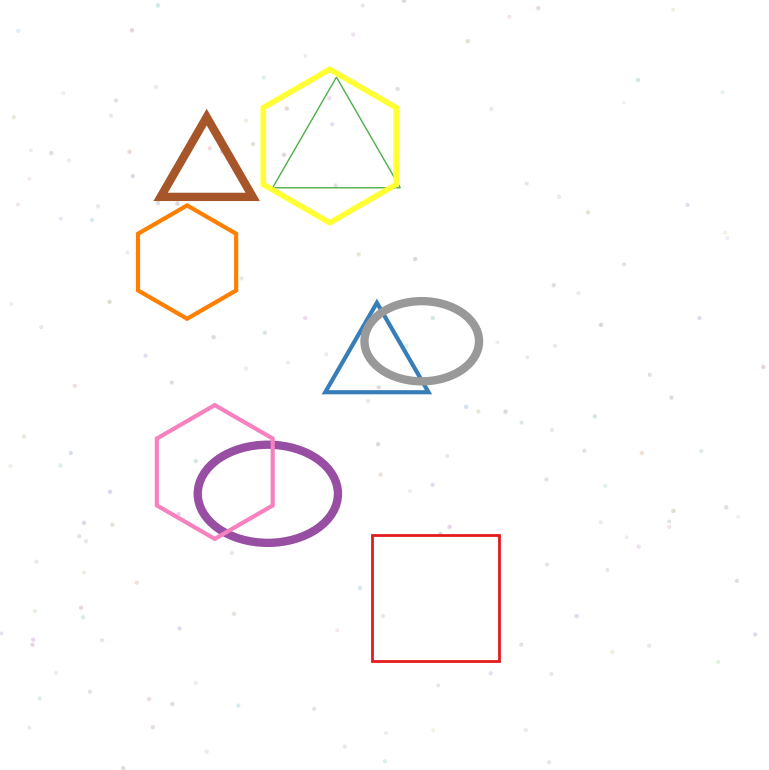[{"shape": "square", "thickness": 1, "radius": 0.41, "center": [0.565, 0.223]}, {"shape": "triangle", "thickness": 1.5, "radius": 0.39, "center": [0.489, 0.529]}, {"shape": "triangle", "thickness": 0.5, "radius": 0.48, "center": [0.437, 0.804]}, {"shape": "oval", "thickness": 3, "radius": 0.46, "center": [0.348, 0.359]}, {"shape": "hexagon", "thickness": 1.5, "radius": 0.37, "center": [0.243, 0.66]}, {"shape": "hexagon", "thickness": 2, "radius": 0.5, "center": [0.428, 0.81]}, {"shape": "triangle", "thickness": 3, "radius": 0.35, "center": [0.268, 0.779]}, {"shape": "hexagon", "thickness": 1.5, "radius": 0.43, "center": [0.279, 0.387]}, {"shape": "oval", "thickness": 3, "radius": 0.37, "center": [0.548, 0.557]}]